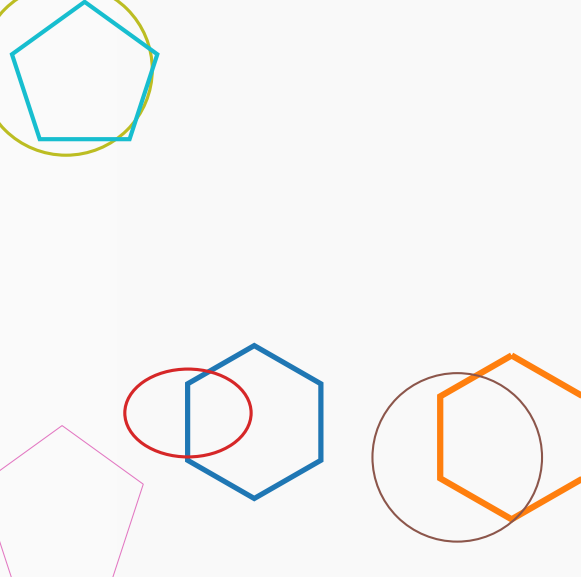[{"shape": "hexagon", "thickness": 2.5, "radius": 0.66, "center": [0.437, 0.268]}, {"shape": "hexagon", "thickness": 3, "radius": 0.71, "center": [0.88, 0.242]}, {"shape": "oval", "thickness": 1.5, "radius": 0.54, "center": [0.323, 0.284]}, {"shape": "circle", "thickness": 1, "radius": 0.73, "center": [0.787, 0.207]}, {"shape": "pentagon", "thickness": 0.5, "radius": 0.73, "center": [0.107, 0.115]}, {"shape": "circle", "thickness": 1.5, "radius": 0.74, "center": [0.114, 0.879]}, {"shape": "pentagon", "thickness": 2, "radius": 0.66, "center": [0.146, 0.864]}]